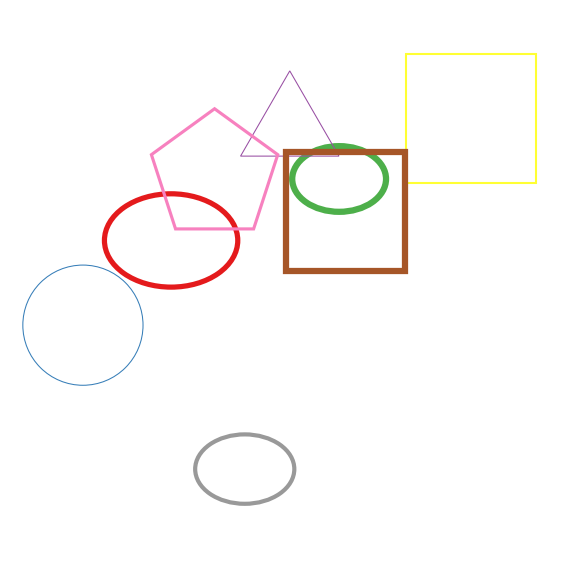[{"shape": "oval", "thickness": 2.5, "radius": 0.58, "center": [0.296, 0.583]}, {"shape": "circle", "thickness": 0.5, "radius": 0.52, "center": [0.144, 0.436]}, {"shape": "oval", "thickness": 3, "radius": 0.41, "center": [0.587, 0.689]}, {"shape": "triangle", "thickness": 0.5, "radius": 0.49, "center": [0.502, 0.778]}, {"shape": "square", "thickness": 1, "radius": 0.56, "center": [0.816, 0.794]}, {"shape": "square", "thickness": 3, "radius": 0.51, "center": [0.598, 0.632]}, {"shape": "pentagon", "thickness": 1.5, "radius": 0.58, "center": [0.372, 0.696]}, {"shape": "oval", "thickness": 2, "radius": 0.43, "center": [0.424, 0.187]}]